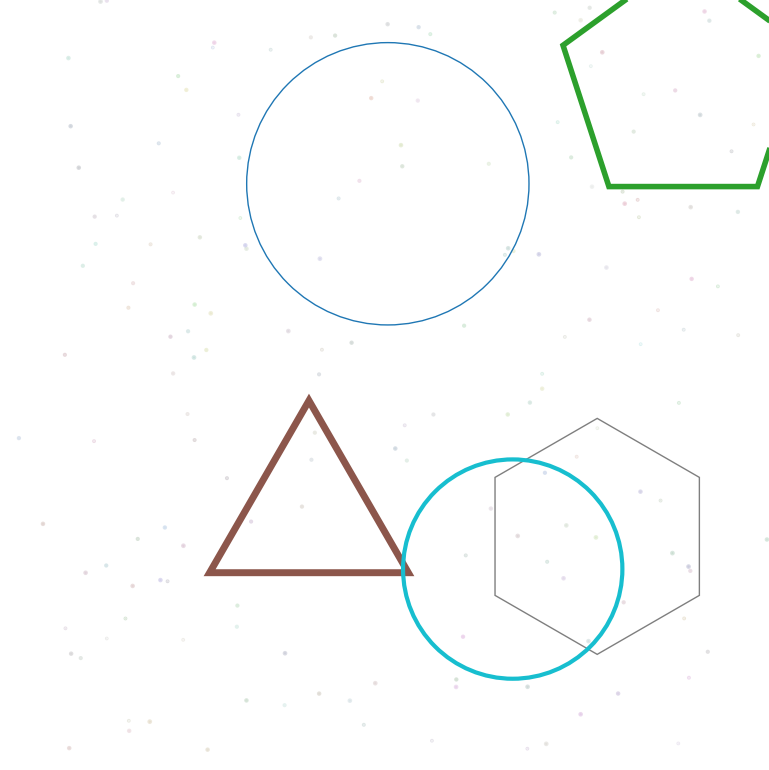[{"shape": "circle", "thickness": 0.5, "radius": 0.92, "center": [0.504, 0.761]}, {"shape": "pentagon", "thickness": 2, "radius": 0.82, "center": [0.887, 0.89]}, {"shape": "triangle", "thickness": 2.5, "radius": 0.74, "center": [0.401, 0.331]}, {"shape": "hexagon", "thickness": 0.5, "radius": 0.77, "center": [0.776, 0.303]}, {"shape": "circle", "thickness": 1.5, "radius": 0.71, "center": [0.666, 0.261]}]